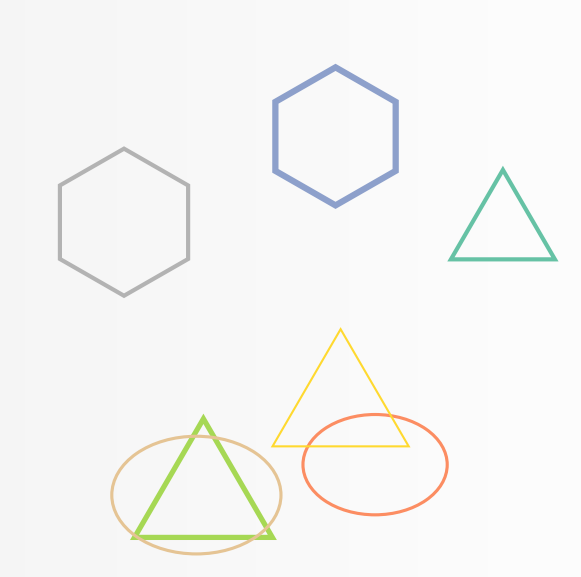[{"shape": "triangle", "thickness": 2, "radius": 0.52, "center": [0.865, 0.602]}, {"shape": "oval", "thickness": 1.5, "radius": 0.62, "center": [0.645, 0.195]}, {"shape": "hexagon", "thickness": 3, "radius": 0.6, "center": [0.577, 0.763]}, {"shape": "triangle", "thickness": 2.5, "radius": 0.68, "center": [0.35, 0.137]}, {"shape": "triangle", "thickness": 1, "radius": 0.68, "center": [0.586, 0.294]}, {"shape": "oval", "thickness": 1.5, "radius": 0.73, "center": [0.338, 0.142]}, {"shape": "hexagon", "thickness": 2, "radius": 0.64, "center": [0.213, 0.614]}]